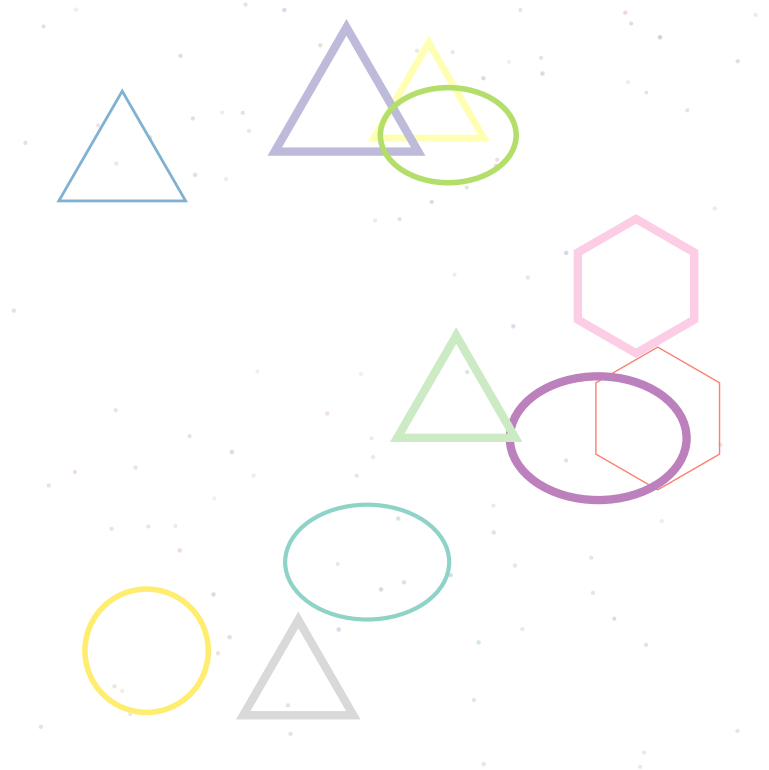[{"shape": "oval", "thickness": 1.5, "radius": 0.53, "center": [0.477, 0.27]}, {"shape": "triangle", "thickness": 2.5, "radius": 0.41, "center": [0.557, 0.862]}, {"shape": "triangle", "thickness": 3, "radius": 0.54, "center": [0.45, 0.857]}, {"shape": "hexagon", "thickness": 0.5, "radius": 0.46, "center": [0.854, 0.457]}, {"shape": "triangle", "thickness": 1, "radius": 0.48, "center": [0.159, 0.787]}, {"shape": "oval", "thickness": 2, "radius": 0.44, "center": [0.582, 0.824]}, {"shape": "hexagon", "thickness": 3, "radius": 0.44, "center": [0.826, 0.628]}, {"shape": "triangle", "thickness": 3, "radius": 0.41, "center": [0.387, 0.112]}, {"shape": "oval", "thickness": 3, "radius": 0.57, "center": [0.777, 0.431]}, {"shape": "triangle", "thickness": 3, "radius": 0.44, "center": [0.592, 0.476]}, {"shape": "circle", "thickness": 2, "radius": 0.4, "center": [0.19, 0.155]}]